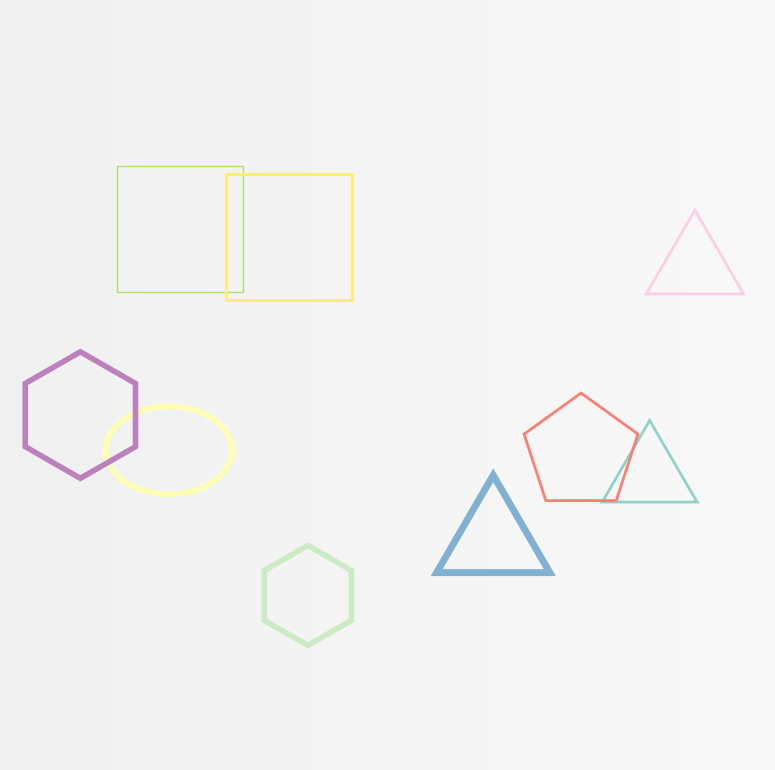[{"shape": "triangle", "thickness": 1, "radius": 0.35, "center": [0.838, 0.383]}, {"shape": "oval", "thickness": 2, "radius": 0.41, "center": [0.218, 0.415]}, {"shape": "pentagon", "thickness": 1, "radius": 0.39, "center": [0.75, 0.412]}, {"shape": "triangle", "thickness": 2.5, "radius": 0.42, "center": [0.636, 0.299]}, {"shape": "square", "thickness": 0.5, "radius": 0.41, "center": [0.232, 0.703]}, {"shape": "triangle", "thickness": 1, "radius": 0.36, "center": [0.897, 0.655]}, {"shape": "hexagon", "thickness": 2, "radius": 0.41, "center": [0.104, 0.461]}, {"shape": "hexagon", "thickness": 2, "radius": 0.32, "center": [0.397, 0.227]}, {"shape": "square", "thickness": 1, "radius": 0.41, "center": [0.373, 0.692]}]